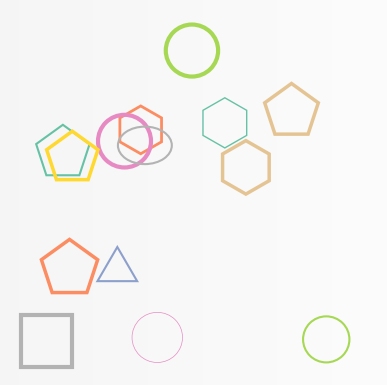[{"shape": "pentagon", "thickness": 1.5, "radius": 0.36, "center": [0.162, 0.603]}, {"shape": "hexagon", "thickness": 1, "radius": 0.33, "center": [0.58, 0.681]}, {"shape": "pentagon", "thickness": 2.5, "radius": 0.38, "center": [0.179, 0.302]}, {"shape": "hexagon", "thickness": 2, "radius": 0.31, "center": [0.363, 0.663]}, {"shape": "triangle", "thickness": 1.5, "radius": 0.3, "center": [0.303, 0.299]}, {"shape": "circle", "thickness": 0.5, "radius": 0.33, "center": [0.406, 0.124]}, {"shape": "circle", "thickness": 3, "radius": 0.34, "center": [0.321, 0.633]}, {"shape": "circle", "thickness": 1.5, "radius": 0.3, "center": [0.842, 0.118]}, {"shape": "circle", "thickness": 3, "radius": 0.34, "center": [0.495, 0.869]}, {"shape": "pentagon", "thickness": 2.5, "radius": 0.35, "center": [0.187, 0.59]}, {"shape": "pentagon", "thickness": 2.5, "radius": 0.36, "center": [0.752, 0.71]}, {"shape": "hexagon", "thickness": 2.5, "radius": 0.35, "center": [0.635, 0.565]}, {"shape": "oval", "thickness": 1.5, "radius": 0.35, "center": [0.374, 0.622]}, {"shape": "square", "thickness": 3, "radius": 0.33, "center": [0.12, 0.115]}]